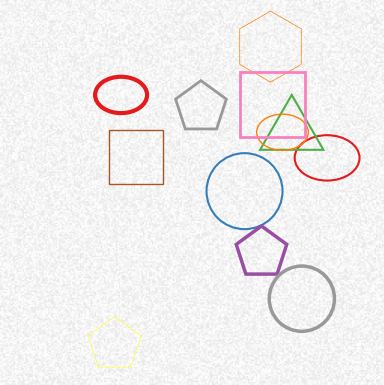[{"shape": "oval", "thickness": 1.5, "radius": 0.42, "center": [0.85, 0.59]}, {"shape": "oval", "thickness": 3, "radius": 0.34, "center": [0.315, 0.753]}, {"shape": "circle", "thickness": 1.5, "radius": 0.49, "center": [0.635, 0.503]}, {"shape": "triangle", "thickness": 1.5, "radius": 0.48, "center": [0.758, 0.658]}, {"shape": "pentagon", "thickness": 2.5, "radius": 0.34, "center": [0.679, 0.344]}, {"shape": "hexagon", "thickness": 0.5, "radius": 0.46, "center": [0.703, 0.879]}, {"shape": "oval", "thickness": 1, "radius": 0.34, "center": [0.734, 0.656]}, {"shape": "pentagon", "thickness": 0.5, "radius": 0.36, "center": [0.297, 0.105]}, {"shape": "square", "thickness": 1, "radius": 0.35, "center": [0.353, 0.592]}, {"shape": "square", "thickness": 2, "radius": 0.42, "center": [0.708, 0.729]}, {"shape": "circle", "thickness": 2.5, "radius": 0.42, "center": [0.784, 0.224]}, {"shape": "pentagon", "thickness": 2, "radius": 0.35, "center": [0.522, 0.721]}]